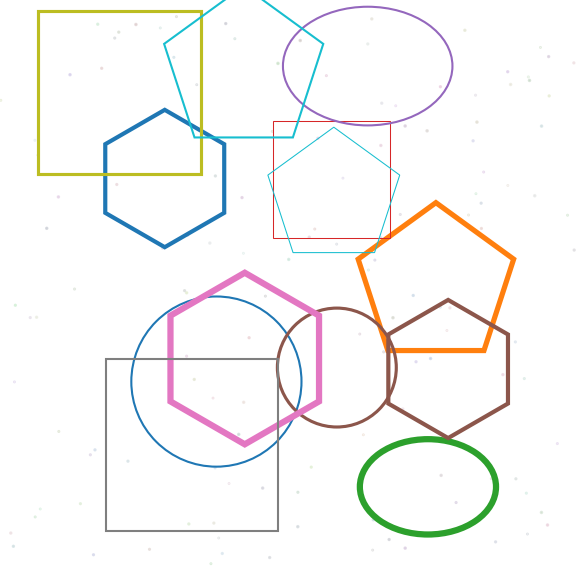[{"shape": "hexagon", "thickness": 2, "radius": 0.59, "center": [0.285, 0.69]}, {"shape": "circle", "thickness": 1, "radius": 0.74, "center": [0.375, 0.338]}, {"shape": "pentagon", "thickness": 2.5, "radius": 0.71, "center": [0.755, 0.507]}, {"shape": "oval", "thickness": 3, "radius": 0.59, "center": [0.741, 0.156]}, {"shape": "square", "thickness": 0.5, "radius": 0.51, "center": [0.575, 0.688]}, {"shape": "oval", "thickness": 1, "radius": 0.73, "center": [0.637, 0.885]}, {"shape": "circle", "thickness": 1.5, "radius": 0.51, "center": [0.583, 0.363]}, {"shape": "hexagon", "thickness": 2, "radius": 0.6, "center": [0.776, 0.36]}, {"shape": "hexagon", "thickness": 3, "radius": 0.74, "center": [0.424, 0.378]}, {"shape": "square", "thickness": 1, "radius": 0.75, "center": [0.333, 0.228]}, {"shape": "square", "thickness": 1.5, "radius": 0.7, "center": [0.207, 0.839]}, {"shape": "pentagon", "thickness": 1, "radius": 0.72, "center": [0.422, 0.878]}, {"shape": "pentagon", "thickness": 0.5, "radius": 0.6, "center": [0.578, 0.659]}]